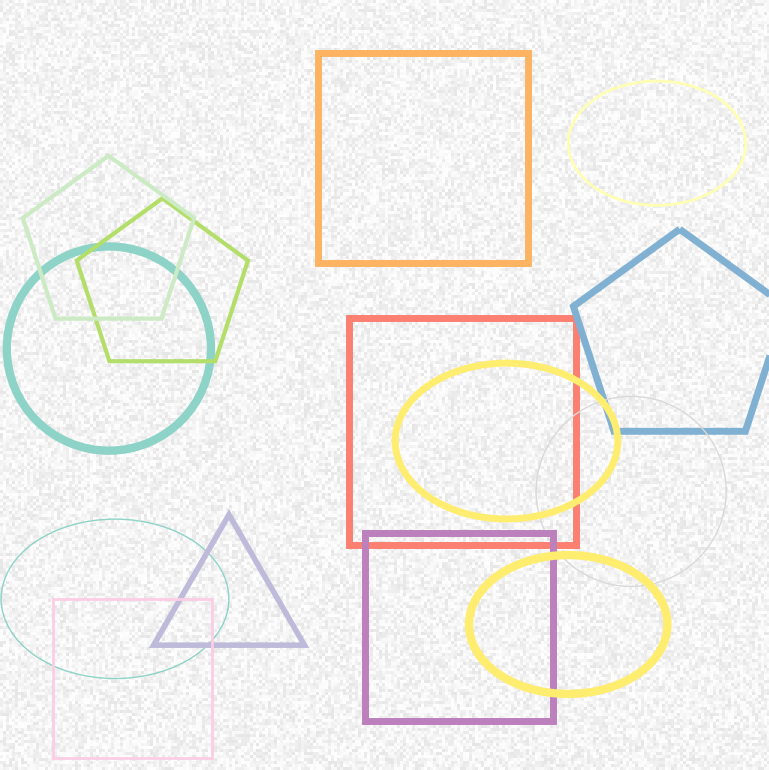[{"shape": "oval", "thickness": 0.5, "radius": 0.74, "center": [0.149, 0.222]}, {"shape": "circle", "thickness": 3, "radius": 0.66, "center": [0.141, 0.547]}, {"shape": "oval", "thickness": 1, "radius": 0.58, "center": [0.853, 0.814]}, {"shape": "triangle", "thickness": 2, "radius": 0.57, "center": [0.297, 0.219]}, {"shape": "square", "thickness": 2.5, "radius": 0.74, "center": [0.601, 0.439]}, {"shape": "pentagon", "thickness": 2.5, "radius": 0.73, "center": [0.883, 0.557]}, {"shape": "square", "thickness": 2.5, "radius": 0.68, "center": [0.549, 0.795]}, {"shape": "pentagon", "thickness": 1.5, "radius": 0.58, "center": [0.211, 0.625]}, {"shape": "square", "thickness": 1, "radius": 0.52, "center": [0.172, 0.119]}, {"shape": "circle", "thickness": 0.5, "radius": 0.62, "center": [0.82, 0.362]}, {"shape": "square", "thickness": 2.5, "radius": 0.61, "center": [0.597, 0.186]}, {"shape": "pentagon", "thickness": 1.5, "radius": 0.58, "center": [0.141, 0.681]}, {"shape": "oval", "thickness": 3, "radius": 0.64, "center": [0.738, 0.189]}, {"shape": "oval", "thickness": 2.5, "radius": 0.72, "center": [0.658, 0.427]}]